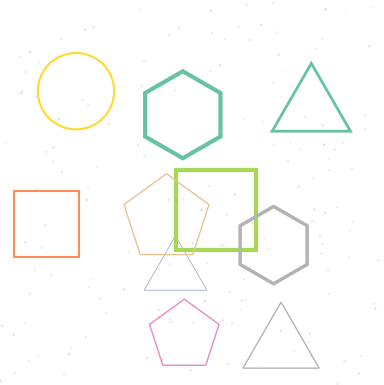[{"shape": "triangle", "thickness": 2, "radius": 0.59, "center": [0.809, 0.718]}, {"shape": "hexagon", "thickness": 3, "radius": 0.56, "center": [0.475, 0.702]}, {"shape": "square", "thickness": 1.5, "radius": 0.43, "center": [0.121, 0.418]}, {"shape": "triangle", "thickness": 0.5, "radius": 0.47, "center": [0.456, 0.293]}, {"shape": "pentagon", "thickness": 1, "radius": 0.47, "center": [0.479, 0.128]}, {"shape": "square", "thickness": 3, "radius": 0.52, "center": [0.56, 0.454]}, {"shape": "circle", "thickness": 1.5, "radius": 0.5, "center": [0.197, 0.763]}, {"shape": "pentagon", "thickness": 1, "radius": 0.58, "center": [0.432, 0.433]}, {"shape": "triangle", "thickness": 1, "radius": 0.57, "center": [0.73, 0.101]}, {"shape": "hexagon", "thickness": 2.5, "radius": 0.5, "center": [0.711, 0.363]}]